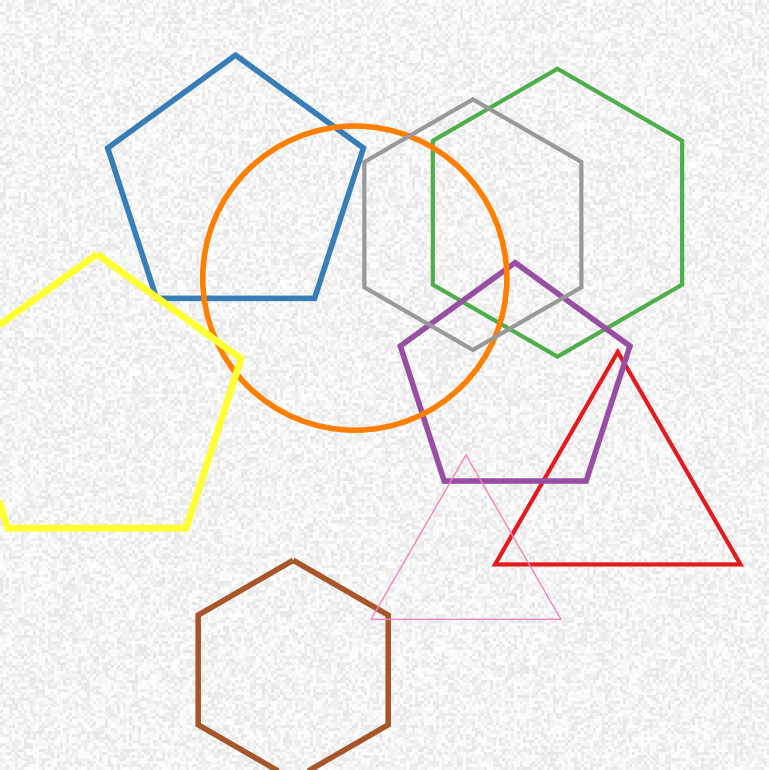[{"shape": "triangle", "thickness": 1.5, "radius": 0.92, "center": [0.802, 0.359]}, {"shape": "pentagon", "thickness": 2, "radius": 0.87, "center": [0.306, 0.754]}, {"shape": "hexagon", "thickness": 1.5, "radius": 0.93, "center": [0.724, 0.724]}, {"shape": "pentagon", "thickness": 2, "radius": 0.78, "center": [0.669, 0.502]}, {"shape": "circle", "thickness": 2, "radius": 0.99, "center": [0.461, 0.639]}, {"shape": "pentagon", "thickness": 2.5, "radius": 0.98, "center": [0.126, 0.473]}, {"shape": "hexagon", "thickness": 2, "radius": 0.71, "center": [0.381, 0.13]}, {"shape": "triangle", "thickness": 0.5, "radius": 0.71, "center": [0.605, 0.267]}, {"shape": "hexagon", "thickness": 1.5, "radius": 0.81, "center": [0.614, 0.708]}]